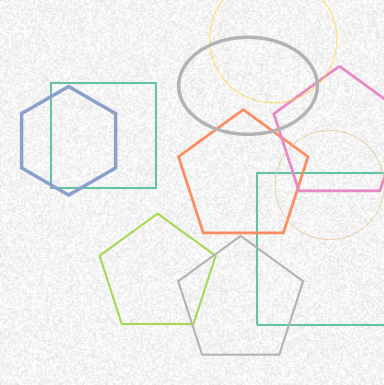[{"shape": "square", "thickness": 1.5, "radius": 0.99, "center": [0.867, 0.353]}, {"shape": "square", "thickness": 1.5, "radius": 0.68, "center": [0.269, 0.648]}, {"shape": "pentagon", "thickness": 2, "radius": 0.88, "center": [0.632, 0.538]}, {"shape": "hexagon", "thickness": 2.5, "radius": 0.71, "center": [0.178, 0.634]}, {"shape": "pentagon", "thickness": 2, "radius": 0.9, "center": [0.882, 0.649]}, {"shape": "pentagon", "thickness": 1.5, "radius": 0.79, "center": [0.409, 0.287]}, {"shape": "circle", "thickness": 0.5, "radius": 0.83, "center": [0.71, 0.898]}, {"shape": "circle", "thickness": 0.5, "radius": 0.71, "center": [0.856, 0.519]}, {"shape": "pentagon", "thickness": 1.5, "radius": 0.85, "center": [0.625, 0.217]}, {"shape": "oval", "thickness": 2.5, "radius": 0.9, "center": [0.644, 0.777]}]